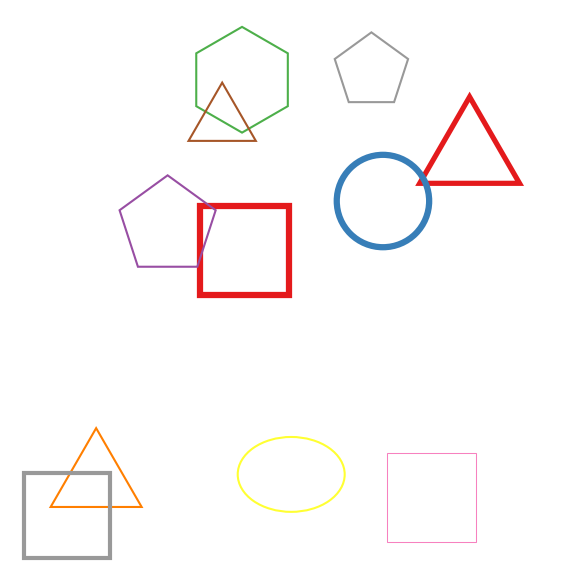[{"shape": "triangle", "thickness": 2.5, "radius": 0.5, "center": [0.813, 0.732]}, {"shape": "square", "thickness": 3, "radius": 0.39, "center": [0.423, 0.566]}, {"shape": "circle", "thickness": 3, "radius": 0.4, "center": [0.663, 0.651]}, {"shape": "hexagon", "thickness": 1, "radius": 0.46, "center": [0.419, 0.861]}, {"shape": "pentagon", "thickness": 1, "radius": 0.44, "center": [0.29, 0.608]}, {"shape": "triangle", "thickness": 1, "radius": 0.45, "center": [0.166, 0.167]}, {"shape": "oval", "thickness": 1, "radius": 0.46, "center": [0.504, 0.178]}, {"shape": "triangle", "thickness": 1, "radius": 0.34, "center": [0.385, 0.789]}, {"shape": "square", "thickness": 0.5, "radius": 0.38, "center": [0.747, 0.137]}, {"shape": "pentagon", "thickness": 1, "radius": 0.33, "center": [0.643, 0.876]}, {"shape": "square", "thickness": 2, "radius": 0.37, "center": [0.116, 0.107]}]